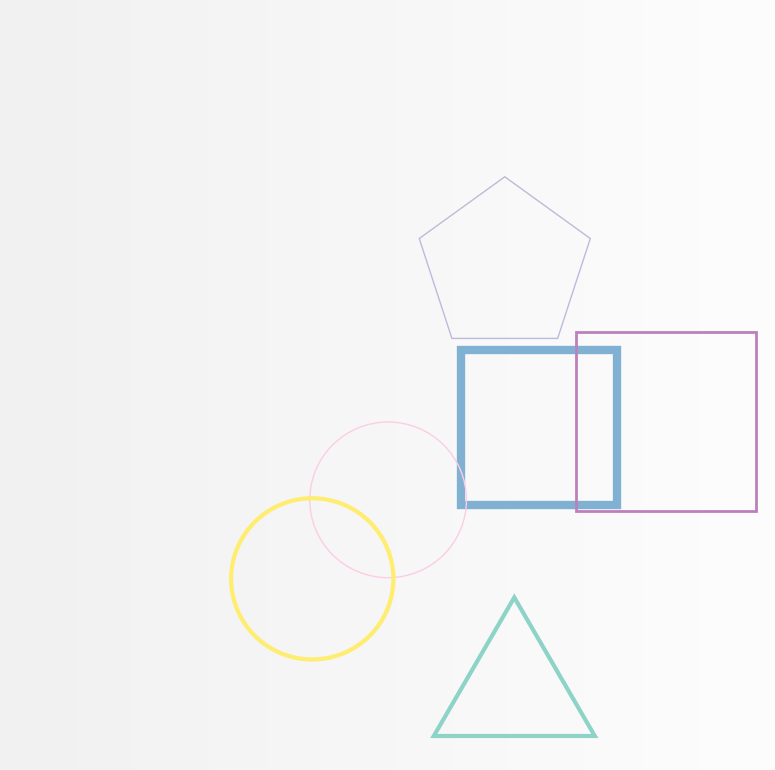[{"shape": "triangle", "thickness": 1.5, "radius": 0.6, "center": [0.664, 0.104]}, {"shape": "pentagon", "thickness": 0.5, "radius": 0.58, "center": [0.651, 0.654]}, {"shape": "square", "thickness": 3, "radius": 0.5, "center": [0.696, 0.445]}, {"shape": "circle", "thickness": 0.5, "radius": 0.51, "center": [0.501, 0.351]}, {"shape": "square", "thickness": 1, "radius": 0.58, "center": [0.859, 0.453]}, {"shape": "circle", "thickness": 1.5, "radius": 0.52, "center": [0.403, 0.248]}]